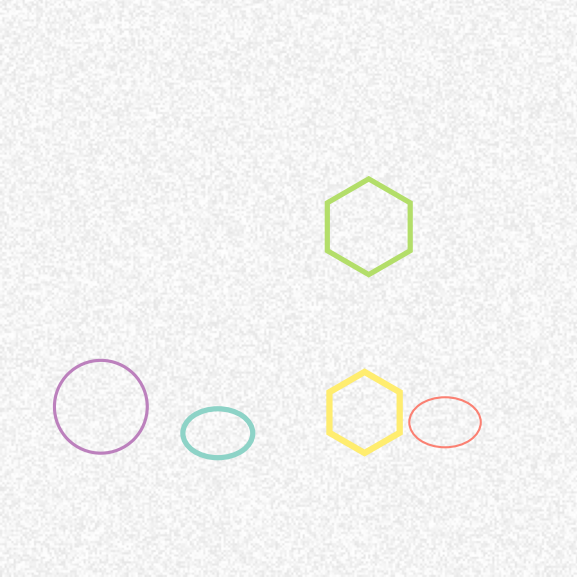[{"shape": "oval", "thickness": 2.5, "radius": 0.3, "center": [0.377, 0.249]}, {"shape": "oval", "thickness": 1, "radius": 0.31, "center": [0.771, 0.268]}, {"shape": "hexagon", "thickness": 2.5, "radius": 0.41, "center": [0.639, 0.606]}, {"shape": "circle", "thickness": 1.5, "radius": 0.4, "center": [0.175, 0.295]}, {"shape": "hexagon", "thickness": 3, "radius": 0.35, "center": [0.631, 0.285]}]